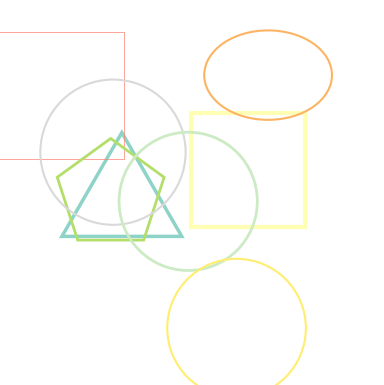[{"shape": "triangle", "thickness": 2.5, "radius": 0.9, "center": [0.316, 0.476]}, {"shape": "square", "thickness": 3, "radius": 0.74, "center": [0.644, 0.558]}, {"shape": "square", "thickness": 0.5, "radius": 0.83, "center": [0.156, 0.752]}, {"shape": "oval", "thickness": 1.5, "radius": 0.83, "center": [0.696, 0.805]}, {"shape": "pentagon", "thickness": 2, "radius": 0.73, "center": [0.287, 0.494]}, {"shape": "circle", "thickness": 1.5, "radius": 0.94, "center": [0.293, 0.605]}, {"shape": "circle", "thickness": 2, "radius": 0.9, "center": [0.489, 0.477]}, {"shape": "circle", "thickness": 1.5, "radius": 0.9, "center": [0.614, 0.148]}]